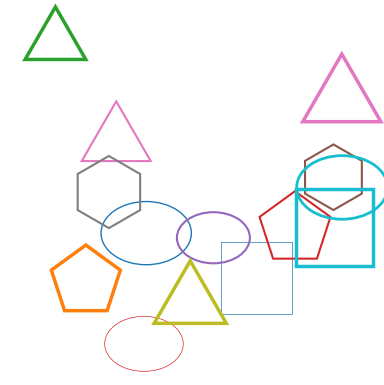[{"shape": "square", "thickness": 0.5, "radius": 0.46, "center": [0.665, 0.278]}, {"shape": "oval", "thickness": 1, "radius": 0.59, "center": [0.38, 0.394]}, {"shape": "pentagon", "thickness": 2.5, "radius": 0.47, "center": [0.223, 0.269]}, {"shape": "triangle", "thickness": 2.5, "radius": 0.45, "center": [0.144, 0.891]}, {"shape": "oval", "thickness": 0.5, "radius": 0.51, "center": [0.374, 0.107]}, {"shape": "pentagon", "thickness": 1.5, "radius": 0.48, "center": [0.766, 0.407]}, {"shape": "oval", "thickness": 1.5, "radius": 0.47, "center": [0.554, 0.382]}, {"shape": "hexagon", "thickness": 1.5, "radius": 0.43, "center": [0.866, 0.54]}, {"shape": "triangle", "thickness": 2.5, "radius": 0.59, "center": [0.888, 0.742]}, {"shape": "triangle", "thickness": 1.5, "radius": 0.52, "center": [0.302, 0.633]}, {"shape": "hexagon", "thickness": 1.5, "radius": 0.47, "center": [0.283, 0.501]}, {"shape": "triangle", "thickness": 2.5, "radius": 0.54, "center": [0.494, 0.214]}, {"shape": "square", "thickness": 2.5, "radius": 0.5, "center": [0.868, 0.408]}, {"shape": "oval", "thickness": 2, "radius": 0.59, "center": [0.889, 0.513]}]